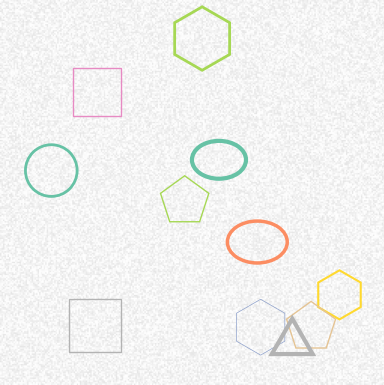[{"shape": "oval", "thickness": 3, "radius": 0.35, "center": [0.569, 0.585]}, {"shape": "circle", "thickness": 2, "radius": 0.34, "center": [0.133, 0.557]}, {"shape": "oval", "thickness": 2.5, "radius": 0.39, "center": [0.668, 0.371]}, {"shape": "hexagon", "thickness": 0.5, "radius": 0.36, "center": [0.677, 0.15]}, {"shape": "square", "thickness": 1, "radius": 0.31, "center": [0.252, 0.761]}, {"shape": "pentagon", "thickness": 1, "radius": 0.33, "center": [0.48, 0.477]}, {"shape": "hexagon", "thickness": 2, "radius": 0.41, "center": [0.525, 0.9]}, {"shape": "hexagon", "thickness": 1.5, "radius": 0.32, "center": [0.882, 0.234]}, {"shape": "pentagon", "thickness": 1, "radius": 0.33, "center": [0.808, 0.15]}, {"shape": "triangle", "thickness": 3, "radius": 0.31, "center": [0.759, 0.111]}, {"shape": "square", "thickness": 1, "radius": 0.34, "center": [0.247, 0.154]}]